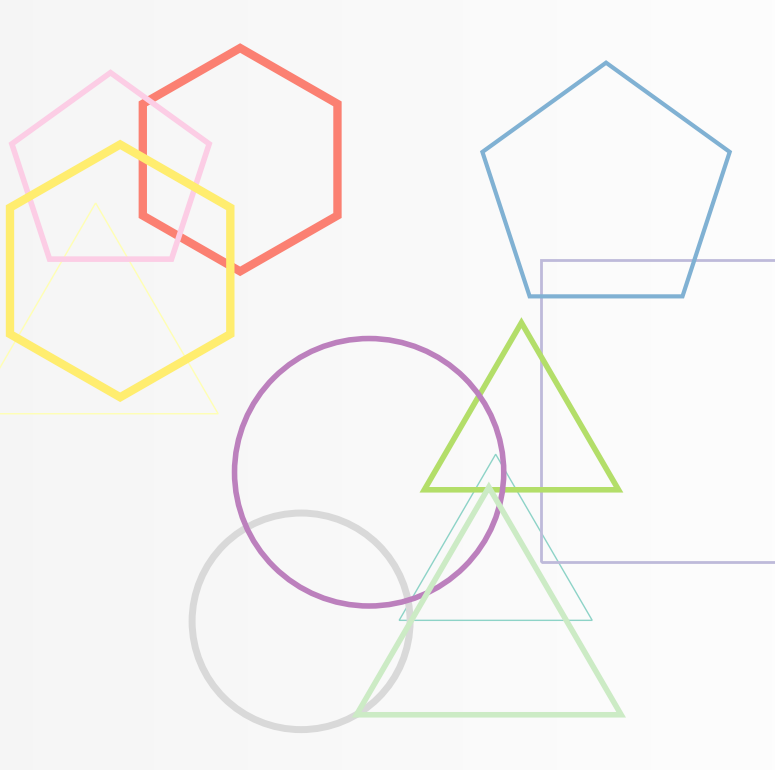[{"shape": "triangle", "thickness": 0.5, "radius": 0.72, "center": [0.64, 0.266]}, {"shape": "triangle", "thickness": 0.5, "radius": 0.91, "center": [0.123, 0.554]}, {"shape": "square", "thickness": 1, "radius": 0.98, "center": [0.894, 0.466]}, {"shape": "hexagon", "thickness": 3, "radius": 0.73, "center": [0.31, 0.793]}, {"shape": "pentagon", "thickness": 1.5, "radius": 0.84, "center": [0.782, 0.751]}, {"shape": "triangle", "thickness": 2, "radius": 0.72, "center": [0.673, 0.436]}, {"shape": "pentagon", "thickness": 2, "radius": 0.67, "center": [0.143, 0.772]}, {"shape": "circle", "thickness": 2.5, "radius": 0.7, "center": [0.389, 0.193]}, {"shape": "circle", "thickness": 2, "radius": 0.87, "center": [0.476, 0.387]}, {"shape": "triangle", "thickness": 2, "radius": 0.99, "center": [0.631, 0.17]}, {"shape": "hexagon", "thickness": 3, "radius": 0.82, "center": [0.155, 0.648]}]